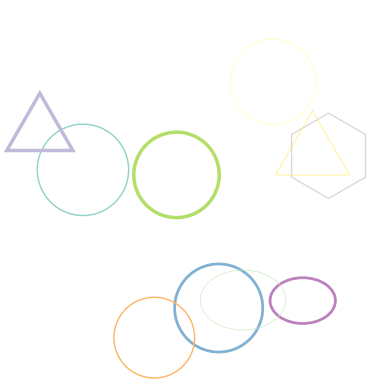[{"shape": "circle", "thickness": 1, "radius": 0.59, "center": [0.215, 0.559]}, {"shape": "circle", "thickness": 0.5, "radius": 0.55, "center": [0.709, 0.788]}, {"shape": "triangle", "thickness": 2.5, "radius": 0.5, "center": [0.103, 0.659]}, {"shape": "circle", "thickness": 2, "radius": 0.57, "center": [0.568, 0.2]}, {"shape": "circle", "thickness": 1, "radius": 0.52, "center": [0.401, 0.123]}, {"shape": "circle", "thickness": 2.5, "radius": 0.55, "center": [0.458, 0.546]}, {"shape": "hexagon", "thickness": 1, "radius": 0.55, "center": [0.853, 0.595]}, {"shape": "oval", "thickness": 2, "radius": 0.42, "center": [0.786, 0.219]}, {"shape": "oval", "thickness": 0.5, "radius": 0.56, "center": [0.631, 0.221]}, {"shape": "triangle", "thickness": 0.5, "radius": 0.56, "center": [0.812, 0.601]}]